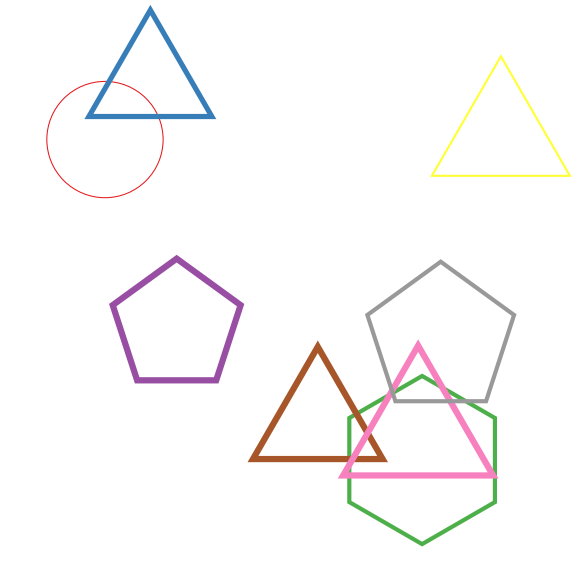[{"shape": "circle", "thickness": 0.5, "radius": 0.5, "center": [0.182, 0.757]}, {"shape": "triangle", "thickness": 2.5, "radius": 0.61, "center": [0.26, 0.859]}, {"shape": "hexagon", "thickness": 2, "radius": 0.73, "center": [0.731, 0.203]}, {"shape": "pentagon", "thickness": 3, "radius": 0.58, "center": [0.306, 0.435]}, {"shape": "triangle", "thickness": 1, "radius": 0.69, "center": [0.867, 0.764]}, {"shape": "triangle", "thickness": 3, "radius": 0.65, "center": [0.55, 0.269]}, {"shape": "triangle", "thickness": 3, "radius": 0.75, "center": [0.724, 0.251]}, {"shape": "pentagon", "thickness": 2, "radius": 0.67, "center": [0.763, 0.412]}]